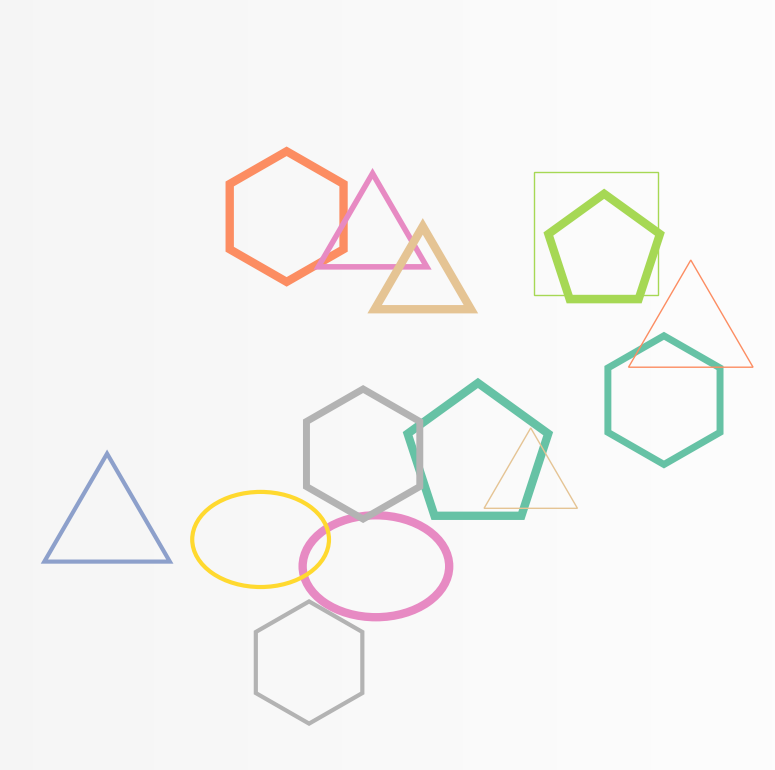[{"shape": "pentagon", "thickness": 3, "radius": 0.48, "center": [0.617, 0.407]}, {"shape": "hexagon", "thickness": 2.5, "radius": 0.42, "center": [0.857, 0.48]}, {"shape": "triangle", "thickness": 0.5, "radius": 0.46, "center": [0.891, 0.569]}, {"shape": "hexagon", "thickness": 3, "radius": 0.42, "center": [0.37, 0.719]}, {"shape": "triangle", "thickness": 1.5, "radius": 0.47, "center": [0.138, 0.317]}, {"shape": "oval", "thickness": 3, "radius": 0.47, "center": [0.485, 0.265]}, {"shape": "triangle", "thickness": 2, "radius": 0.4, "center": [0.481, 0.694]}, {"shape": "pentagon", "thickness": 3, "radius": 0.38, "center": [0.78, 0.673]}, {"shape": "square", "thickness": 0.5, "radius": 0.4, "center": [0.769, 0.697]}, {"shape": "oval", "thickness": 1.5, "radius": 0.44, "center": [0.336, 0.299]}, {"shape": "triangle", "thickness": 3, "radius": 0.36, "center": [0.546, 0.634]}, {"shape": "triangle", "thickness": 0.5, "radius": 0.35, "center": [0.685, 0.375]}, {"shape": "hexagon", "thickness": 2.5, "radius": 0.42, "center": [0.469, 0.41]}, {"shape": "hexagon", "thickness": 1.5, "radius": 0.4, "center": [0.399, 0.14]}]